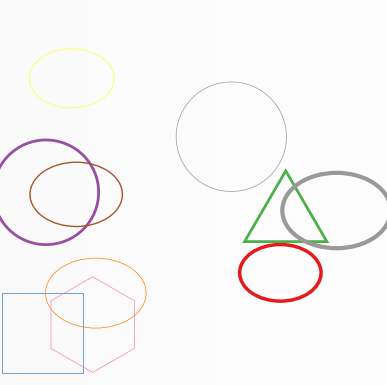[{"shape": "oval", "thickness": 2.5, "radius": 0.53, "center": [0.724, 0.291]}, {"shape": "square", "thickness": 0.5, "radius": 0.52, "center": [0.109, 0.136]}, {"shape": "triangle", "thickness": 2, "radius": 0.61, "center": [0.737, 0.434]}, {"shape": "circle", "thickness": 2, "radius": 0.68, "center": [0.119, 0.501]}, {"shape": "oval", "thickness": 0.5, "radius": 0.65, "center": [0.247, 0.239]}, {"shape": "oval", "thickness": 0.5, "radius": 0.55, "center": [0.185, 0.796]}, {"shape": "oval", "thickness": 1, "radius": 0.6, "center": [0.197, 0.495]}, {"shape": "hexagon", "thickness": 0.5, "radius": 0.62, "center": [0.239, 0.157]}, {"shape": "circle", "thickness": 0.5, "radius": 0.71, "center": [0.597, 0.645]}, {"shape": "oval", "thickness": 3, "radius": 0.7, "center": [0.868, 0.453]}]